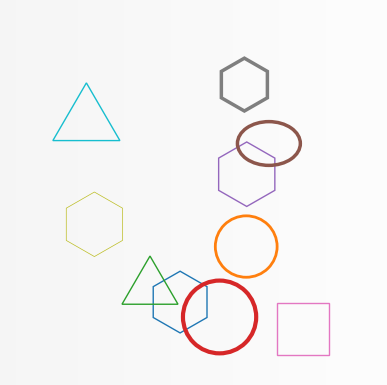[{"shape": "hexagon", "thickness": 1, "radius": 0.4, "center": [0.465, 0.215]}, {"shape": "circle", "thickness": 2, "radius": 0.4, "center": [0.635, 0.36]}, {"shape": "triangle", "thickness": 1, "radius": 0.42, "center": [0.387, 0.251]}, {"shape": "circle", "thickness": 3, "radius": 0.47, "center": [0.567, 0.177]}, {"shape": "hexagon", "thickness": 1, "radius": 0.42, "center": [0.637, 0.547]}, {"shape": "oval", "thickness": 2.5, "radius": 0.41, "center": [0.694, 0.627]}, {"shape": "square", "thickness": 1, "radius": 0.34, "center": [0.782, 0.145]}, {"shape": "hexagon", "thickness": 2.5, "radius": 0.34, "center": [0.631, 0.78]}, {"shape": "hexagon", "thickness": 0.5, "radius": 0.42, "center": [0.244, 0.417]}, {"shape": "triangle", "thickness": 1, "radius": 0.5, "center": [0.223, 0.685]}]